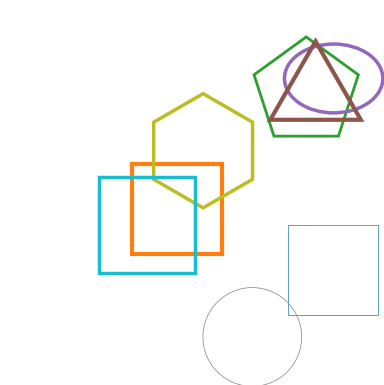[{"shape": "square", "thickness": 0.5, "radius": 0.59, "center": [0.864, 0.298]}, {"shape": "square", "thickness": 3, "radius": 0.58, "center": [0.459, 0.457]}, {"shape": "pentagon", "thickness": 2, "radius": 0.71, "center": [0.795, 0.762]}, {"shape": "oval", "thickness": 2.5, "radius": 0.64, "center": [0.867, 0.796]}, {"shape": "triangle", "thickness": 3, "radius": 0.68, "center": [0.82, 0.757]}, {"shape": "circle", "thickness": 0.5, "radius": 0.64, "center": [0.655, 0.125]}, {"shape": "hexagon", "thickness": 2.5, "radius": 0.74, "center": [0.528, 0.608]}, {"shape": "square", "thickness": 2.5, "radius": 0.63, "center": [0.382, 0.416]}]